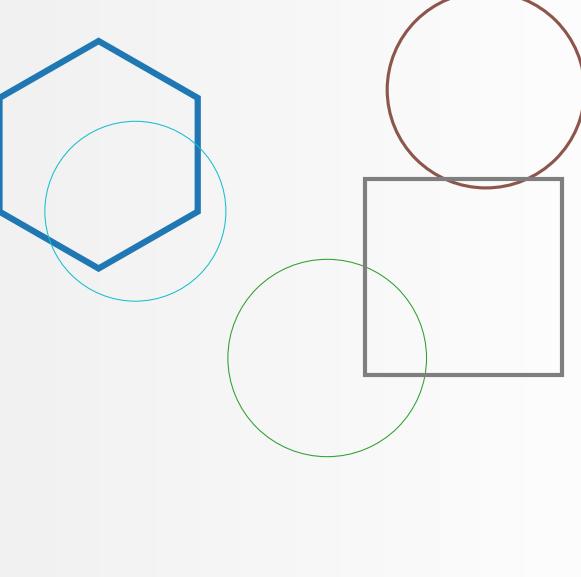[{"shape": "hexagon", "thickness": 3, "radius": 0.98, "center": [0.17, 0.731]}, {"shape": "circle", "thickness": 0.5, "radius": 0.85, "center": [0.563, 0.379]}, {"shape": "circle", "thickness": 1.5, "radius": 0.85, "center": [0.836, 0.844]}, {"shape": "square", "thickness": 2, "radius": 0.85, "center": [0.798, 0.519]}, {"shape": "circle", "thickness": 0.5, "radius": 0.78, "center": [0.233, 0.633]}]